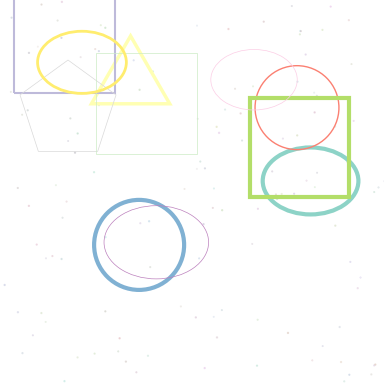[{"shape": "oval", "thickness": 3, "radius": 0.62, "center": [0.807, 0.53]}, {"shape": "triangle", "thickness": 2.5, "radius": 0.59, "center": [0.339, 0.789]}, {"shape": "square", "thickness": 1.5, "radius": 0.65, "center": [0.167, 0.89]}, {"shape": "circle", "thickness": 1, "radius": 0.54, "center": [0.771, 0.72]}, {"shape": "circle", "thickness": 3, "radius": 0.58, "center": [0.361, 0.364]}, {"shape": "square", "thickness": 3, "radius": 0.65, "center": [0.777, 0.617]}, {"shape": "oval", "thickness": 0.5, "radius": 0.56, "center": [0.66, 0.793]}, {"shape": "pentagon", "thickness": 0.5, "radius": 0.66, "center": [0.177, 0.713]}, {"shape": "oval", "thickness": 0.5, "radius": 0.68, "center": [0.406, 0.371]}, {"shape": "square", "thickness": 0.5, "radius": 0.66, "center": [0.38, 0.731]}, {"shape": "oval", "thickness": 2, "radius": 0.58, "center": [0.213, 0.838]}]